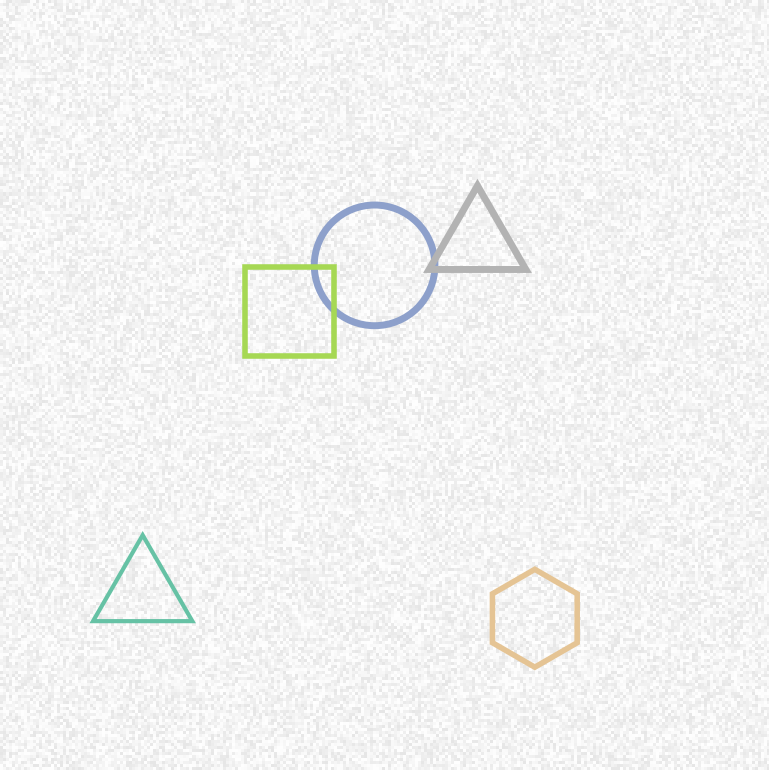[{"shape": "triangle", "thickness": 1.5, "radius": 0.37, "center": [0.185, 0.231]}, {"shape": "circle", "thickness": 2.5, "radius": 0.39, "center": [0.486, 0.655]}, {"shape": "square", "thickness": 2, "radius": 0.29, "center": [0.376, 0.595]}, {"shape": "hexagon", "thickness": 2, "radius": 0.32, "center": [0.695, 0.197]}, {"shape": "triangle", "thickness": 2.5, "radius": 0.36, "center": [0.62, 0.686]}]